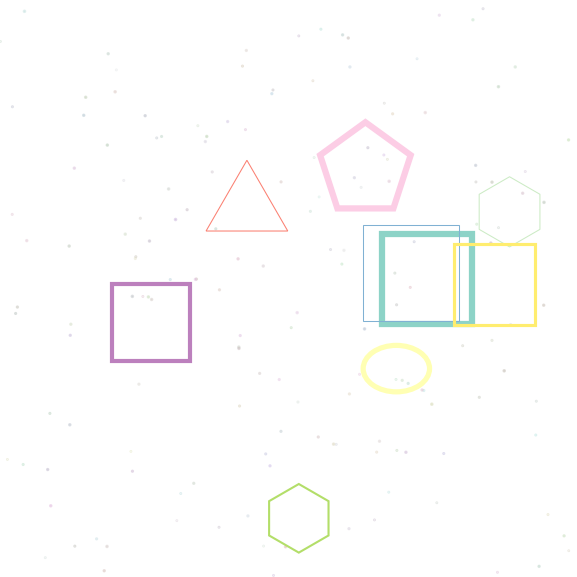[{"shape": "square", "thickness": 3, "radius": 0.39, "center": [0.739, 0.516]}, {"shape": "oval", "thickness": 2.5, "radius": 0.29, "center": [0.686, 0.361]}, {"shape": "triangle", "thickness": 0.5, "radius": 0.41, "center": [0.428, 0.64]}, {"shape": "square", "thickness": 0.5, "radius": 0.42, "center": [0.712, 0.527]}, {"shape": "hexagon", "thickness": 1, "radius": 0.3, "center": [0.517, 0.102]}, {"shape": "pentagon", "thickness": 3, "radius": 0.41, "center": [0.633, 0.705]}, {"shape": "square", "thickness": 2, "radius": 0.34, "center": [0.262, 0.441]}, {"shape": "hexagon", "thickness": 0.5, "radius": 0.3, "center": [0.882, 0.632]}, {"shape": "square", "thickness": 1.5, "radius": 0.35, "center": [0.856, 0.507]}]